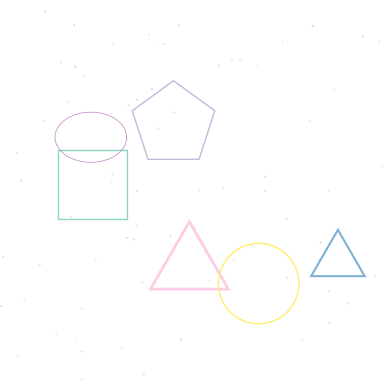[{"shape": "square", "thickness": 1, "radius": 0.45, "center": [0.24, 0.521]}, {"shape": "pentagon", "thickness": 1, "radius": 0.56, "center": [0.451, 0.677]}, {"shape": "triangle", "thickness": 1.5, "radius": 0.4, "center": [0.878, 0.323]}, {"shape": "triangle", "thickness": 2, "radius": 0.58, "center": [0.492, 0.308]}, {"shape": "oval", "thickness": 0.5, "radius": 0.47, "center": [0.236, 0.643]}, {"shape": "circle", "thickness": 1, "radius": 0.52, "center": [0.672, 0.263]}]